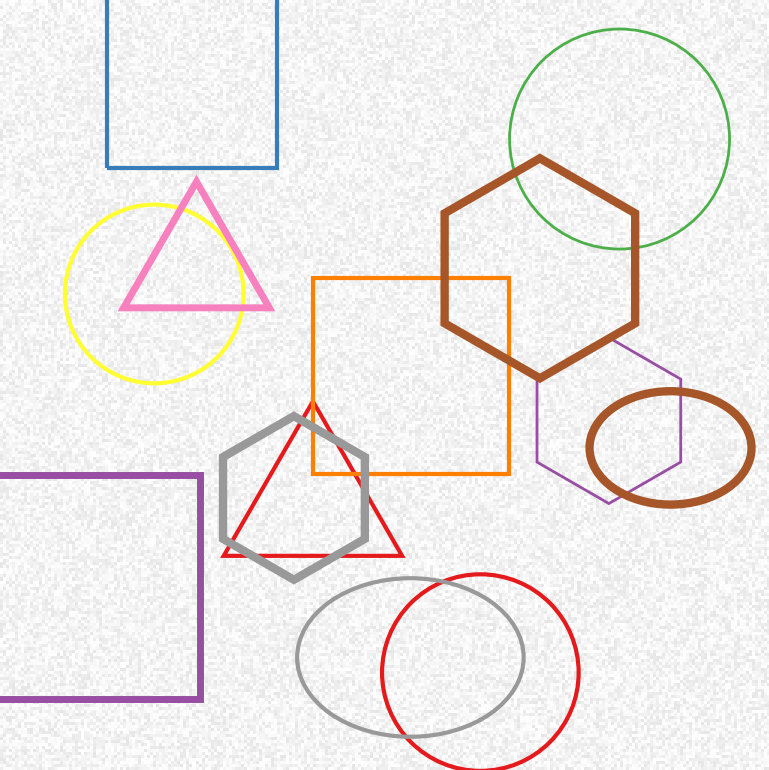[{"shape": "triangle", "thickness": 1.5, "radius": 0.67, "center": [0.406, 0.345]}, {"shape": "circle", "thickness": 1.5, "radius": 0.64, "center": [0.624, 0.127]}, {"shape": "square", "thickness": 1.5, "radius": 0.55, "center": [0.249, 0.892]}, {"shape": "circle", "thickness": 1, "radius": 0.71, "center": [0.805, 0.819]}, {"shape": "square", "thickness": 2.5, "radius": 0.73, "center": [0.114, 0.237]}, {"shape": "hexagon", "thickness": 1, "radius": 0.54, "center": [0.791, 0.454]}, {"shape": "square", "thickness": 1.5, "radius": 0.64, "center": [0.533, 0.512]}, {"shape": "circle", "thickness": 1.5, "radius": 0.58, "center": [0.2, 0.618]}, {"shape": "oval", "thickness": 3, "radius": 0.53, "center": [0.871, 0.418]}, {"shape": "hexagon", "thickness": 3, "radius": 0.71, "center": [0.701, 0.652]}, {"shape": "triangle", "thickness": 2.5, "radius": 0.55, "center": [0.255, 0.655]}, {"shape": "oval", "thickness": 1.5, "radius": 0.74, "center": [0.533, 0.146]}, {"shape": "hexagon", "thickness": 3, "radius": 0.53, "center": [0.382, 0.353]}]